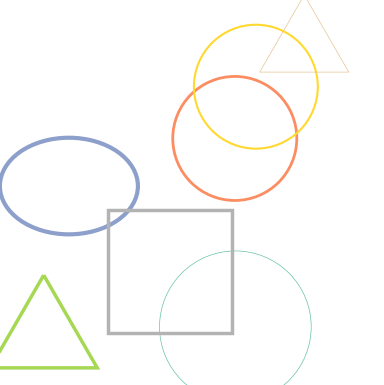[{"shape": "circle", "thickness": 0.5, "radius": 0.98, "center": [0.611, 0.151]}, {"shape": "circle", "thickness": 2, "radius": 0.81, "center": [0.61, 0.64]}, {"shape": "oval", "thickness": 3, "radius": 0.9, "center": [0.179, 0.517]}, {"shape": "triangle", "thickness": 2.5, "radius": 0.8, "center": [0.114, 0.125]}, {"shape": "circle", "thickness": 1.5, "radius": 0.8, "center": [0.665, 0.775]}, {"shape": "triangle", "thickness": 0.5, "radius": 0.67, "center": [0.79, 0.88]}, {"shape": "square", "thickness": 2.5, "radius": 0.8, "center": [0.441, 0.295]}]